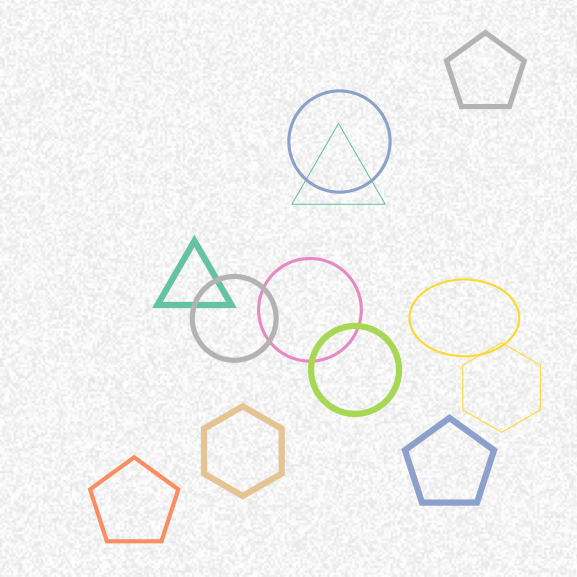[{"shape": "triangle", "thickness": 3, "radius": 0.37, "center": [0.337, 0.508]}, {"shape": "triangle", "thickness": 0.5, "radius": 0.47, "center": [0.586, 0.692]}, {"shape": "pentagon", "thickness": 2, "radius": 0.4, "center": [0.232, 0.127]}, {"shape": "pentagon", "thickness": 3, "radius": 0.41, "center": [0.778, 0.194]}, {"shape": "circle", "thickness": 1.5, "radius": 0.44, "center": [0.588, 0.754]}, {"shape": "circle", "thickness": 1.5, "radius": 0.44, "center": [0.537, 0.463]}, {"shape": "circle", "thickness": 3, "radius": 0.38, "center": [0.615, 0.359]}, {"shape": "hexagon", "thickness": 0.5, "radius": 0.39, "center": [0.869, 0.328]}, {"shape": "oval", "thickness": 1, "radius": 0.47, "center": [0.804, 0.449]}, {"shape": "hexagon", "thickness": 3, "radius": 0.39, "center": [0.42, 0.218]}, {"shape": "circle", "thickness": 2.5, "radius": 0.36, "center": [0.406, 0.448]}, {"shape": "pentagon", "thickness": 2.5, "radius": 0.35, "center": [0.84, 0.872]}]